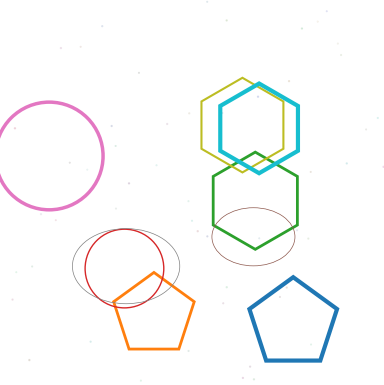[{"shape": "pentagon", "thickness": 3, "radius": 0.6, "center": [0.762, 0.16]}, {"shape": "pentagon", "thickness": 2, "radius": 0.55, "center": [0.4, 0.182]}, {"shape": "hexagon", "thickness": 2, "radius": 0.63, "center": [0.663, 0.479]}, {"shape": "circle", "thickness": 1, "radius": 0.51, "center": [0.323, 0.302]}, {"shape": "oval", "thickness": 0.5, "radius": 0.54, "center": [0.658, 0.385]}, {"shape": "circle", "thickness": 2.5, "radius": 0.7, "center": [0.128, 0.595]}, {"shape": "oval", "thickness": 0.5, "radius": 0.7, "center": [0.328, 0.309]}, {"shape": "hexagon", "thickness": 1.5, "radius": 0.61, "center": [0.63, 0.675]}, {"shape": "hexagon", "thickness": 3, "radius": 0.58, "center": [0.673, 0.667]}]